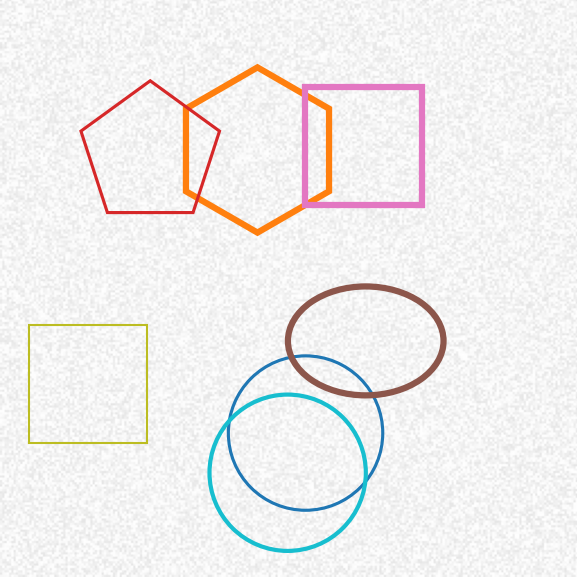[{"shape": "circle", "thickness": 1.5, "radius": 0.67, "center": [0.529, 0.249]}, {"shape": "hexagon", "thickness": 3, "radius": 0.72, "center": [0.446, 0.739]}, {"shape": "pentagon", "thickness": 1.5, "radius": 0.63, "center": [0.26, 0.733]}, {"shape": "oval", "thickness": 3, "radius": 0.67, "center": [0.633, 0.409]}, {"shape": "square", "thickness": 3, "radius": 0.51, "center": [0.63, 0.746]}, {"shape": "square", "thickness": 1, "radius": 0.51, "center": [0.152, 0.334]}, {"shape": "circle", "thickness": 2, "radius": 0.68, "center": [0.498, 0.181]}]